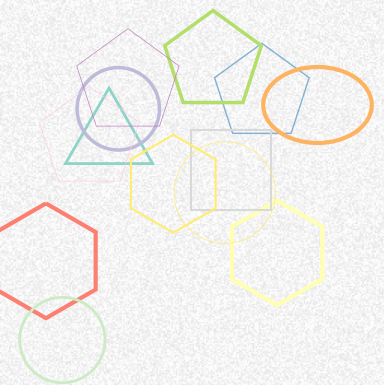[{"shape": "triangle", "thickness": 2, "radius": 0.65, "center": [0.283, 0.64]}, {"shape": "hexagon", "thickness": 3, "radius": 0.68, "center": [0.72, 0.343]}, {"shape": "circle", "thickness": 2.5, "radius": 0.54, "center": [0.307, 0.717]}, {"shape": "hexagon", "thickness": 3, "radius": 0.75, "center": [0.119, 0.323]}, {"shape": "pentagon", "thickness": 1, "radius": 0.65, "center": [0.68, 0.758]}, {"shape": "oval", "thickness": 3, "radius": 0.7, "center": [0.825, 0.727]}, {"shape": "pentagon", "thickness": 2.5, "radius": 0.66, "center": [0.553, 0.841]}, {"shape": "pentagon", "thickness": 0.5, "radius": 0.68, "center": [0.232, 0.64]}, {"shape": "square", "thickness": 1.5, "radius": 0.52, "center": [0.6, 0.558]}, {"shape": "pentagon", "thickness": 0.5, "radius": 0.7, "center": [0.332, 0.786]}, {"shape": "circle", "thickness": 2, "radius": 0.55, "center": [0.162, 0.117]}, {"shape": "hexagon", "thickness": 1.5, "radius": 0.64, "center": [0.45, 0.523]}, {"shape": "circle", "thickness": 0.5, "radius": 0.66, "center": [0.584, 0.5]}]